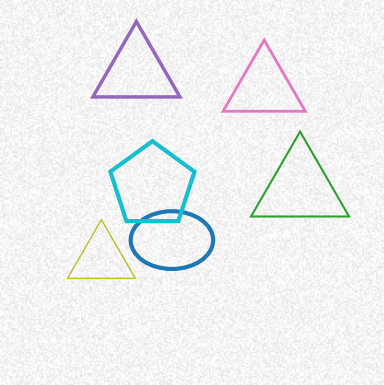[{"shape": "oval", "thickness": 3, "radius": 0.54, "center": [0.447, 0.376]}, {"shape": "triangle", "thickness": 1.5, "radius": 0.74, "center": [0.779, 0.511]}, {"shape": "triangle", "thickness": 2.5, "radius": 0.65, "center": [0.354, 0.813]}, {"shape": "triangle", "thickness": 2, "radius": 0.62, "center": [0.686, 0.773]}, {"shape": "triangle", "thickness": 1, "radius": 0.51, "center": [0.263, 0.328]}, {"shape": "pentagon", "thickness": 3, "radius": 0.57, "center": [0.396, 0.519]}]